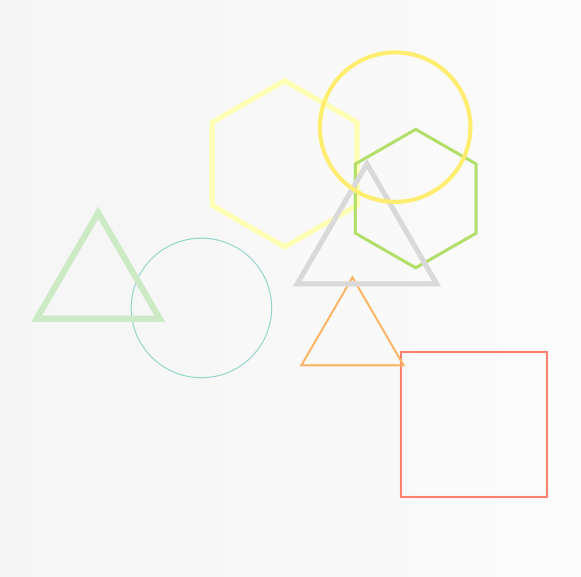[{"shape": "circle", "thickness": 0.5, "radius": 0.6, "center": [0.347, 0.466]}, {"shape": "hexagon", "thickness": 2.5, "radius": 0.72, "center": [0.49, 0.715]}, {"shape": "square", "thickness": 1, "radius": 0.63, "center": [0.815, 0.264]}, {"shape": "triangle", "thickness": 1, "radius": 0.51, "center": [0.606, 0.417]}, {"shape": "hexagon", "thickness": 1.5, "radius": 0.6, "center": [0.715, 0.655]}, {"shape": "triangle", "thickness": 2.5, "radius": 0.69, "center": [0.631, 0.577]}, {"shape": "triangle", "thickness": 3, "radius": 0.61, "center": [0.169, 0.508]}, {"shape": "circle", "thickness": 2, "radius": 0.65, "center": [0.68, 0.779]}]